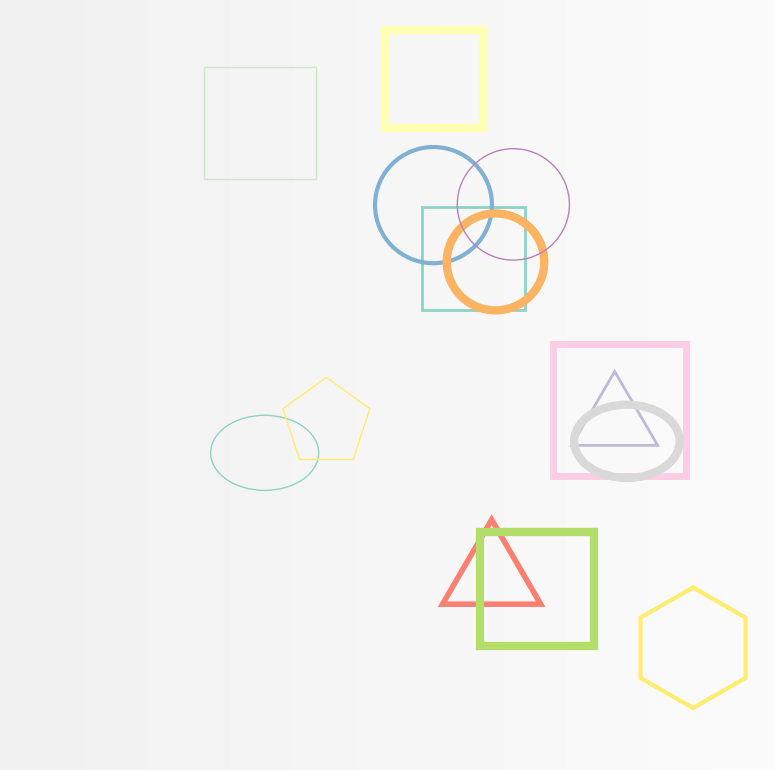[{"shape": "oval", "thickness": 0.5, "radius": 0.35, "center": [0.341, 0.412]}, {"shape": "square", "thickness": 1, "radius": 0.33, "center": [0.611, 0.664]}, {"shape": "square", "thickness": 3, "radius": 0.32, "center": [0.56, 0.897]}, {"shape": "triangle", "thickness": 1, "radius": 0.32, "center": [0.793, 0.454]}, {"shape": "triangle", "thickness": 2, "radius": 0.37, "center": [0.634, 0.252]}, {"shape": "circle", "thickness": 1.5, "radius": 0.38, "center": [0.559, 0.734]}, {"shape": "circle", "thickness": 3, "radius": 0.31, "center": [0.639, 0.66]}, {"shape": "square", "thickness": 3, "radius": 0.37, "center": [0.693, 0.235]}, {"shape": "square", "thickness": 2.5, "radius": 0.43, "center": [0.8, 0.468]}, {"shape": "oval", "thickness": 3, "radius": 0.34, "center": [0.809, 0.427]}, {"shape": "circle", "thickness": 0.5, "radius": 0.36, "center": [0.662, 0.735]}, {"shape": "square", "thickness": 0.5, "radius": 0.36, "center": [0.336, 0.84]}, {"shape": "hexagon", "thickness": 1.5, "radius": 0.39, "center": [0.894, 0.159]}, {"shape": "pentagon", "thickness": 0.5, "radius": 0.29, "center": [0.421, 0.451]}]